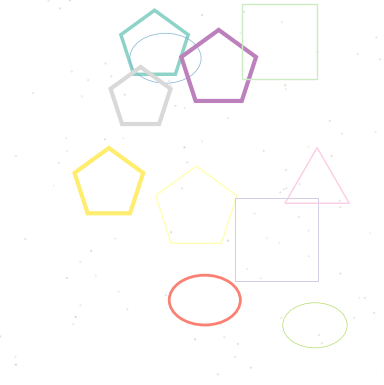[{"shape": "pentagon", "thickness": 2.5, "radius": 0.46, "center": [0.401, 0.881]}, {"shape": "pentagon", "thickness": 1, "radius": 0.55, "center": [0.51, 0.458]}, {"shape": "square", "thickness": 0.5, "radius": 0.54, "center": [0.718, 0.378]}, {"shape": "oval", "thickness": 2, "radius": 0.46, "center": [0.532, 0.221]}, {"shape": "oval", "thickness": 0.5, "radius": 0.46, "center": [0.43, 0.849]}, {"shape": "oval", "thickness": 0.5, "radius": 0.42, "center": [0.818, 0.155]}, {"shape": "triangle", "thickness": 1, "radius": 0.48, "center": [0.824, 0.52]}, {"shape": "pentagon", "thickness": 3, "radius": 0.41, "center": [0.365, 0.744]}, {"shape": "pentagon", "thickness": 3, "radius": 0.51, "center": [0.568, 0.82]}, {"shape": "square", "thickness": 1, "radius": 0.49, "center": [0.727, 0.892]}, {"shape": "pentagon", "thickness": 3, "radius": 0.47, "center": [0.283, 0.522]}]